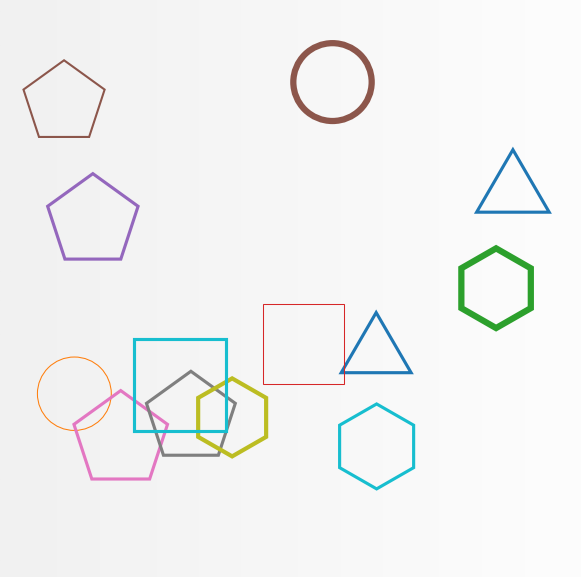[{"shape": "triangle", "thickness": 1.5, "radius": 0.35, "center": [0.647, 0.388]}, {"shape": "triangle", "thickness": 1.5, "radius": 0.36, "center": [0.882, 0.668]}, {"shape": "circle", "thickness": 0.5, "radius": 0.32, "center": [0.128, 0.317]}, {"shape": "hexagon", "thickness": 3, "radius": 0.34, "center": [0.853, 0.5]}, {"shape": "square", "thickness": 0.5, "radius": 0.35, "center": [0.523, 0.403]}, {"shape": "pentagon", "thickness": 1.5, "radius": 0.41, "center": [0.16, 0.617]}, {"shape": "circle", "thickness": 3, "radius": 0.34, "center": [0.572, 0.857]}, {"shape": "pentagon", "thickness": 1, "radius": 0.37, "center": [0.11, 0.821]}, {"shape": "pentagon", "thickness": 1.5, "radius": 0.42, "center": [0.208, 0.238]}, {"shape": "pentagon", "thickness": 1.5, "radius": 0.4, "center": [0.328, 0.276]}, {"shape": "hexagon", "thickness": 2, "radius": 0.34, "center": [0.399, 0.276]}, {"shape": "square", "thickness": 1.5, "radius": 0.4, "center": [0.31, 0.333]}, {"shape": "hexagon", "thickness": 1.5, "radius": 0.37, "center": [0.648, 0.226]}]